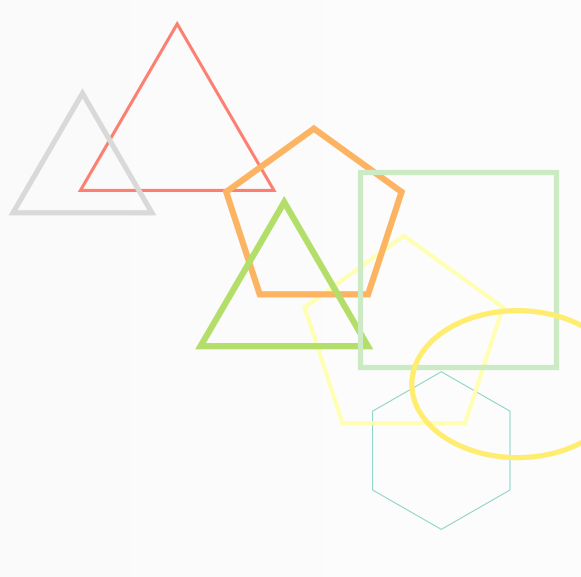[{"shape": "hexagon", "thickness": 0.5, "radius": 0.68, "center": [0.759, 0.219]}, {"shape": "pentagon", "thickness": 2, "radius": 0.9, "center": [0.695, 0.412]}, {"shape": "triangle", "thickness": 1.5, "radius": 0.96, "center": [0.305, 0.765]}, {"shape": "pentagon", "thickness": 3, "radius": 0.79, "center": [0.54, 0.618]}, {"shape": "triangle", "thickness": 3, "radius": 0.83, "center": [0.489, 0.483]}, {"shape": "triangle", "thickness": 2.5, "radius": 0.69, "center": [0.142, 0.7]}, {"shape": "square", "thickness": 2.5, "radius": 0.85, "center": [0.788, 0.533]}, {"shape": "oval", "thickness": 2.5, "radius": 0.91, "center": [0.89, 0.334]}]